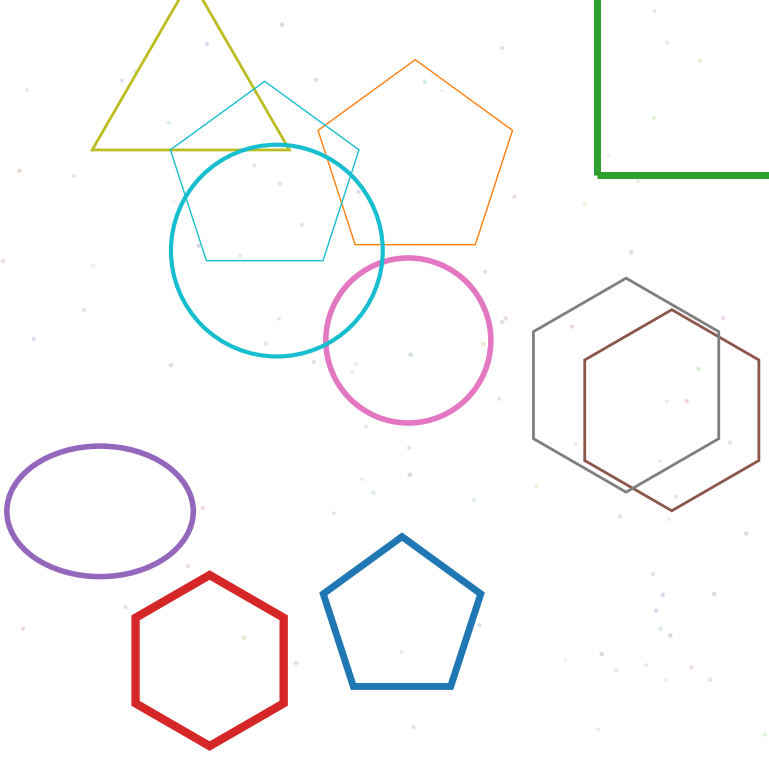[{"shape": "pentagon", "thickness": 2.5, "radius": 0.54, "center": [0.522, 0.196]}, {"shape": "pentagon", "thickness": 0.5, "radius": 0.66, "center": [0.539, 0.79]}, {"shape": "square", "thickness": 2.5, "radius": 0.58, "center": [0.891, 0.888]}, {"shape": "hexagon", "thickness": 3, "radius": 0.56, "center": [0.272, 0.142]}, {"shape": "oval", "thickness": 2, "radius": 0.61, "center": [0.13, 0.336]}, {"shape": "hexagon", "thickness": 1, "radius": 0.65, "center": [0.872, 0.467]}, {"shape": "circle", "thickness": 2, "radius": 0.54, "center": [0.53, 0.558]}, {"shape": "hexagon", "thickness": 1, "radius": 0.69, "center": [0.813, 0.5]}, {"shape": "triangle", "thickness": 1, "radius": 0.74, "center": [0.248, 0.879]}, {"shape": "pentagon", "thickness": 0.5, "radius": 0.64, "center": [0.344, 0.766]}, {"shape": "circle", "thickness": 1.5, "radius": 0.69, "center": [0.36, 0.675]}]